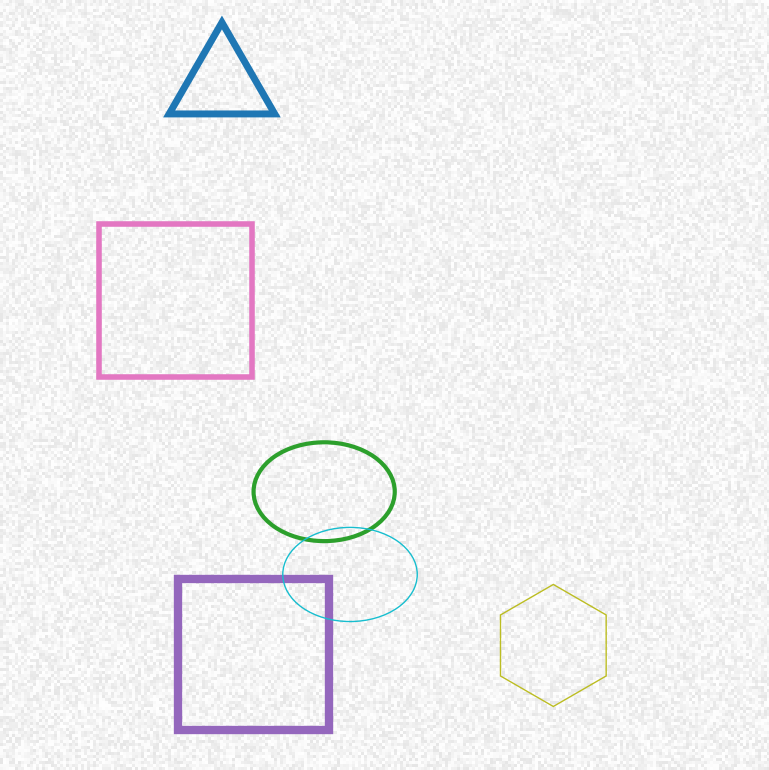[{"shape": "triangle", "thickness": 2.5, "radius": 0.4, "center": [0.288, 0.892]}, {"shape": "oval", "thickness": 1.5, "radius": 0.46, "center": [0.421, 0.361]}, {"shape": "square", "thickness": 3, "radius": 0.49, "center": [0.33, 0.15]}, {"shape": "square", "thickness": 2, "radius": 0.5, "center": [0.228, 0.609]}, {"shape": "hexagon", "thickness": 0.5, "radius": 0.4, "center": [0.719, 0.162]}, {"shape": "oval", "thickness": 0.5, "radius": 0.44, "center": [0.455, 0.254]}]